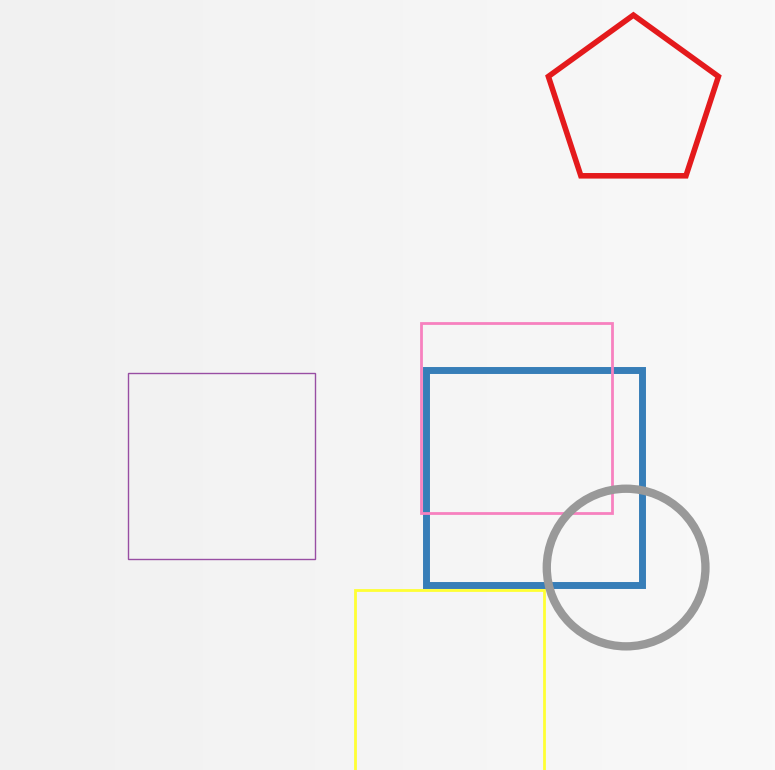[{"shape": "pentagon", "thickness": 2, "radius": 0.58, "center": [0.817, 0.865]}, {"shape": "square", "thickness": 2.5, "radius": 0.7, "center": [0.689, 0.38]}, {"shape": "square", "thickness": 0.5, "radius": 0.6, "center": [0.286, 0.395]}, {"shape": "square", "thickness": 1, "radius": 0.61, "center": [0.58, 0.112]}, {"shape": "square", "thickness": 1, "radius": 0.62, "center": [0.666, 0.457]}, {"shape": "circle", "thickness": 3, "radius": 0.51, "center": [0.808, 0.263]}]